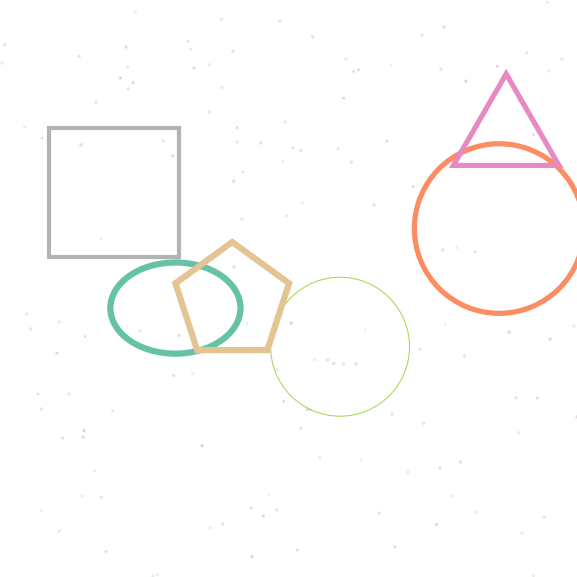[{"shape": "oval", "thickness": 3, "radius": 0.56, "center": [0.304, 0.466]}, {"shape": "circle", "thickness": 2.5, "radius": 0.73, "center": [0.864, 0.603]}, {"shape": "triangle", "thickness": 2.5, "radius": 0.53, "center": [0.877, 0.765]}, {"shape": "circle", "thickness": 0.5, "radius": 0.6, "center": [0.589, 0.399]}, {"shape": "pentagon", "thickness": 3, "radius": 0.52, "center": [0.402, 0.477]}, {"shape": "square", "thickness": 2, "radius": 0.56, "center": [0.197, 0.666]}]